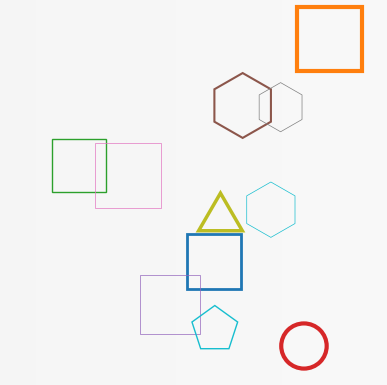[{"shape": "square", "thickness": 2, "radius": 0.35, "center": [0.552, 0.321]}, {"shape": "square", "thickness": 3, "radius": 0.42, "center": [0.851, 0.898]}, {"shape": "square", "thickness": 1, "radius": 0.34, "center": [0.204, 0.569]}, {"shape": "circle", "thickness": 3, "radius": 0.29, "center": [0.784, 0.101]}, {"shape": "square", "thickness": 0.5, "radius": 0.38, "center": [0.439, 0.21]}, {"shape": "hexagon", "thickness": 1.5, "radius": 0.42, "center": [0.626, 0.726]}, {"shape": "square", "thickness": 0.5, "radius": 0.42, "center": [0.331, 0.544]}, {"shape": "hexagon", "thickness": 0.5, "radius": 0.32, "center": [0.724, 0.722]}, {"shape": "triangle", "thickness": 2.5, "radius": 0.33, "center": [0.569, 0.433]}, {"shape": "pentagon", "thickness": 1, "radius": 0.31, "center": [0.554, 0.144]}, {"shape": "hexagon", "thickness": 0.5, "radius": 0.36, "center": [0.699, 0.455]}]